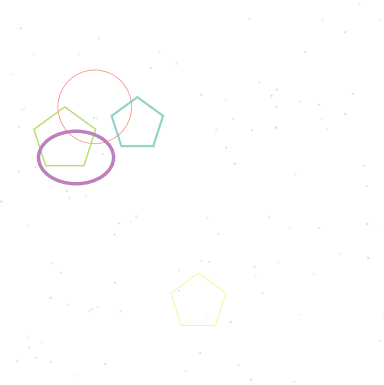[{"shape": "pentagon", "thickness": 1.5, "radius": 0.35, "center": [0.357, 0.677]}, {"shape": "circle", "thickness": 0.5, "radius": 0.48, "center": [0.246, 0.722]}, {"shape": "pentagon", "thickness": 1, "radius": 0.42, "center": [0.168, 0.638]}, {"shape": "oval", "thickness": 2.5, "radius": 0.49, "center": [0.198, 0.591]}, {"shape": "pentagon", "thickness": 0.5, "radius": 0.38, "center": [0.515, 0.216]}]